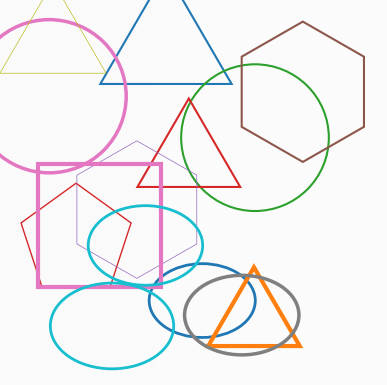[{"shape": "oval", "thickness": 2, "radius": 0.68, "center": [0.522, 0.219]}, {"shape": "triangle", "thickness": 1.5, "radius": 0.98, "center": [0.428, 0.88]}, {"shape": "triangle", "thickness": 3, "radius": 0.68, "center": [0.655, 0.169]}, {"shape": "circle", "thickness": 1.5, "radius": 0.95, "center": [0.658, 0.642]}, {"shape": "pentagon", "thickness": 1, "radius": 0.75, "center": [0.196, 0.375]}, {"shape": "triangle", "thickness": 1.5, "radius": 0.77, "center": [0.487, 0.591]}, {"shape": "hexagon", "thickness": 0.5, "radius": 0.89, "center": [0.353, 0.456]}, {"shape": "hexagon", "thickness": 1.5, "radius": 0.91, "center": [0.781, 0.762]}, {"shape": "circle", "thickness": 2.5, "radius": 0.99, "center": [0.127, 0.75]}, {"shape": "square", "thickness": 3, "radius": 0.79, "center": [0.257, 0.414]}, {"shape": "oval", "thickness": 2.5, "radius": 0.74, "center": [0.624, 0.182]}, {"shape": "triangle", "thickness": 0.5, "radius": 0.79, "center": [0.137, 0.889]}, {"shape": "oval", "thickness": 2, "radius": 0.8, "center": [0.289, 0.153]}, {"shape": "oval", "thickness": 2, "radius": 0.74, "center": [0.375, 0.362]}]